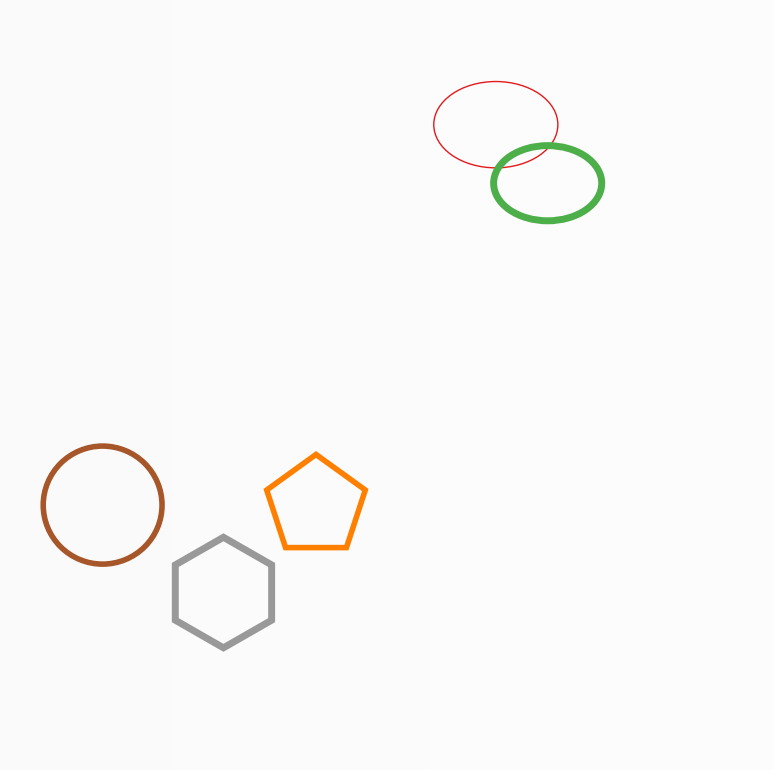[{"shape": "oval", "thickness": 0.5, "radius": 0.4, "center": [0.64, 0.838]}, {"shape": "oval", "thickness": 2.5, "radius": 0.35, "center": [0.707, 0.762]}, {"shape": "pentagon", "thickness": 2, "radius": 0.33, "center": [0.408, 0.343]}, {"shape": "circle", "thickness": 2, "radius": 0.38, "center": [0.132, 0.344]}, {"shape": "hexagon", "thickness": 2.5, "radius": 0.36, "center": [0.288, 0.23]}]